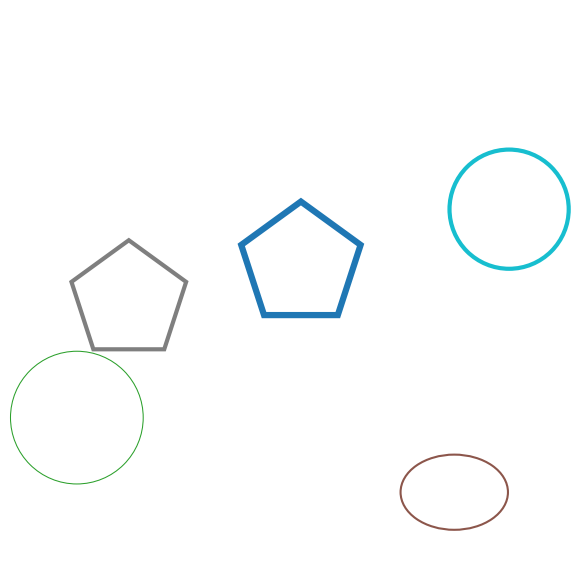[{"shape": "pentagon", "thickness": 3, "radius": 0.54, "center": [0.521, 0.541]}, {"shape": "circle", "thickness": 0.5, "radius": 0.57, "center": [0.133, 0.276]}, {"shape": "oval", "thickness": 1, "radius": 0.46, "center": [0.787, 0.147]}, {"shape": "pentagon", "thickness": 2, "radius": 0.52, "center": [0.223, 0.479]}, {"shape": "circle", "thickness": 2, "radius": 0.52, "center": [0.882, 0.637]}]